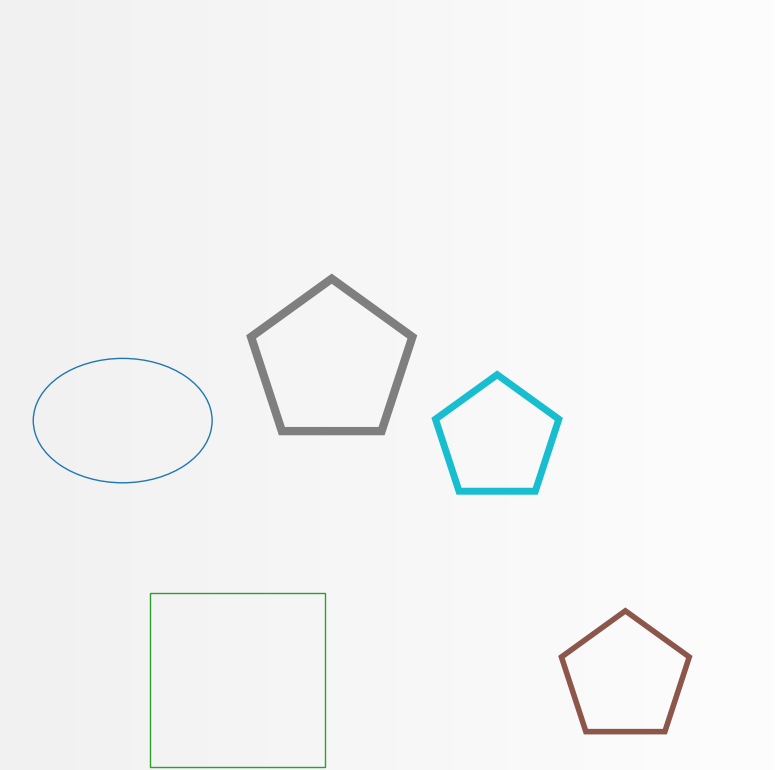[{"shape": "oval", "thickness": 0.5, "radius": 0.58, "center": [0.158, 0.454]}, {"shape": "square", "thickness": 0.5, "radius": 0.56, "center": [0.306, 0.117]}, {"shape": "pentagon", "thickness": 2, "radius": 0.43, "center": [0.807, 0.12]}, {"shape": "pentagon", "thickness": 3, "radius": 0.55, "center": [0.428, 0.529]}, {"shape": "pentagon", "thickness": 2.5, "radius": 0.42, "center": [0.641, 0.43]}]